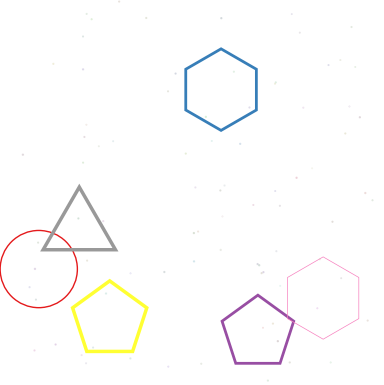[{"shape": "circle", "thickness": 1, "radius": 0.5, "center": [0.101, 0.301]}, {"shape": "hexagon", "thickness": 2, "radius": 0.53, "center": [0.574, 0.767]}, {"shape": "pentagon", "thickness": 2, "radius": 0.49, "center": [0.67, 0.135]}, {"shape": "pentagon", "thickness": 2.5, "radius": 0.51, "center": [0.285, 0.169]}, {"shape": "hexagon", "thickness": 0.5, "radius": 0.53, "center": [0.839, 0.226]}, {"shape": "triangle", "thickness": 2.5, "radius": 0.54, "center": [0.206, 0.406]}]